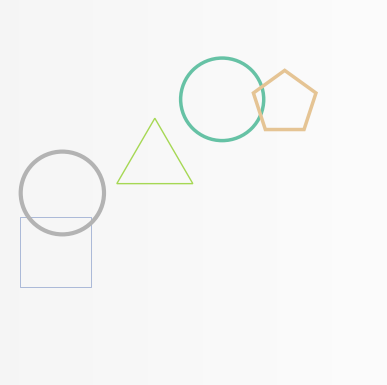[{"shape": "circle", "thickness": 2.5, "radius": 0.54, "center": [0.573, 0.742]}, {"shape": "square", "thickness": 0.5, "radius": 0.46, "center": [0.143, 0.346]}, {"shape": "triangle", "thickness": 1, "radius": 0.57, "center": [0.4, 0.58]}, {"shape": "pentagon", "thickness": 2.5, "radius": 0.42, "center": [0.735, 0.732]}, {"shape": "circle", "thickness": 3, "radius": 0.54, "center": [0.161, 0.499]}]